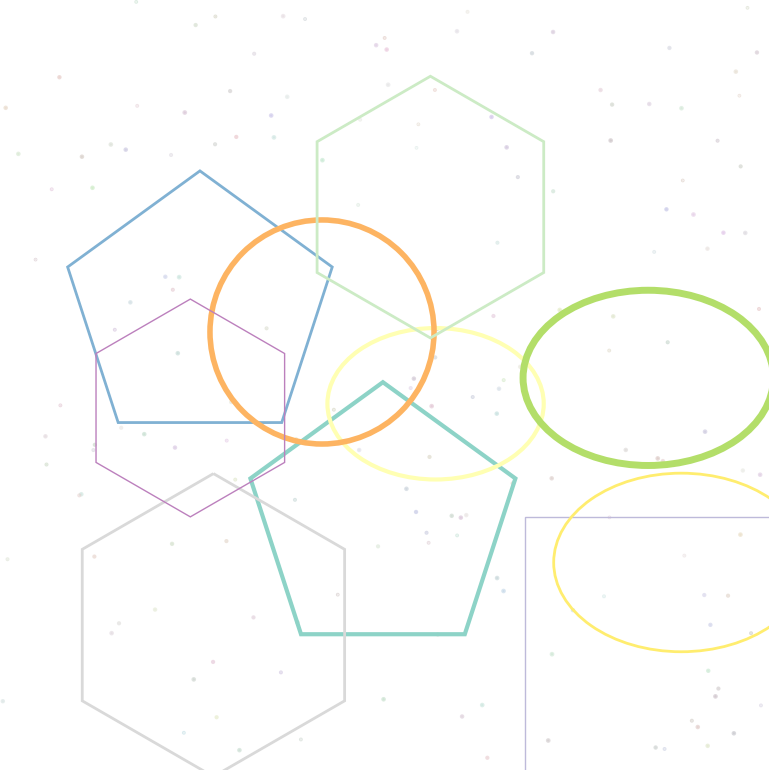[{"shape": "pentagon", "thickness": 1.5, "radius": 0.9, "center": [0.497, 0.323]}, {"shape": "oval", "thickness": 1.5, "radius": 0.7, "center": [0.566, 0.476]}, {"shape": "square", "thickness": 0.5, "radius": 0.91, "center": [0.863, 0.147]}, {"shape": "pentagon", "thickness": 1, "radius": 0.9, "center": [0.26, 0.597]}, {"shape": "circle", "thickness": 2, "radius": 0.73, "center": [0.418, 0.569]}, {"shape": "oval", "thickness": 2.5, "radius": 0.81, "center": [0.842, 0.509]}, {"shape": "hexagon", "thickness": 1, "radius": 0.98, "center": [0.277, 0.188]}, {"shape": "hexagon", "thickness": 0.5, "radius": 0.71, "center": [0.247, 0.47]}, {"shape": "hexagon", "thickness": 1, "radius": 0.85, "center": [0.559, 0.731]}, {"shape": "oval", "thickness": 1, "radius": 0.83, "center": [0.885, 0.27]}]